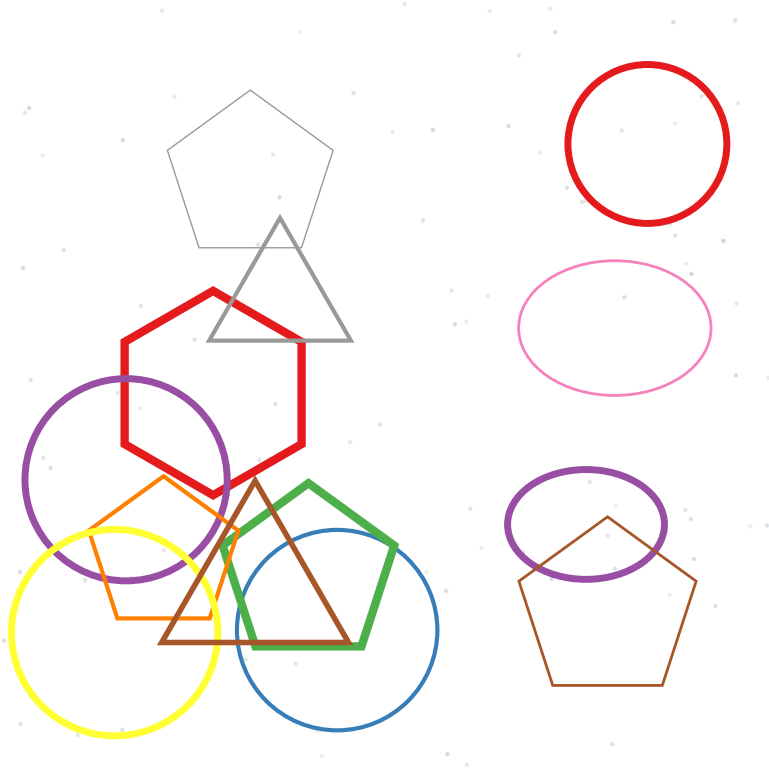[{"shape": "hexagon", "thickness": 3, "radius": 0.66, "center": [0.277, 0.49]}, {"shape": "circle", "thickness": 2.5, "radius": 0.52, "center": [0.841, 0.813]}, {"shape": "circle", "thickness": 1.5, "radius": 0.65, "center": [0.438, 0.182]}, {"shape": "pentagon", "thickness": 3, "radius": 0.59, "center": [0.401, 0.255]}, {"shape": "circle", "thickness": 2.5, "radius": 0.66, "center": [0.164, 0.377]}, {"shape": "oval", "thickness": 2.5, "radius": 0.51, "center": [0.761, 0.319]}, {"shape": "pentagon", "thickness": 1.5, "radius": 0.51, "center": [0.212, 0.279]}, {"shape": "circle", "thickness": 2.5, "radius": 0.67, "center": [0.149, 0.178]}, {"shape": "triangle", "thickness": 2, "radius": 0.7, "center": [0.331, 0.236]}, {"shape": "pentagon", "thickness": 1, "radius": 0.61, "center": [0.789, 0.208]}, {"shape": "oval", "thickness": 1, "radius": 0.62, "center": [0.799, 0.574]}, {"shape": "pentagon", "thickness": 0.5, "radius": 0.57, "center": [0.325, 0.77]}, {"shape": "triangle", "thickness": 1.5, "radius": 0.53, "center": [0.364, 0.611]}]